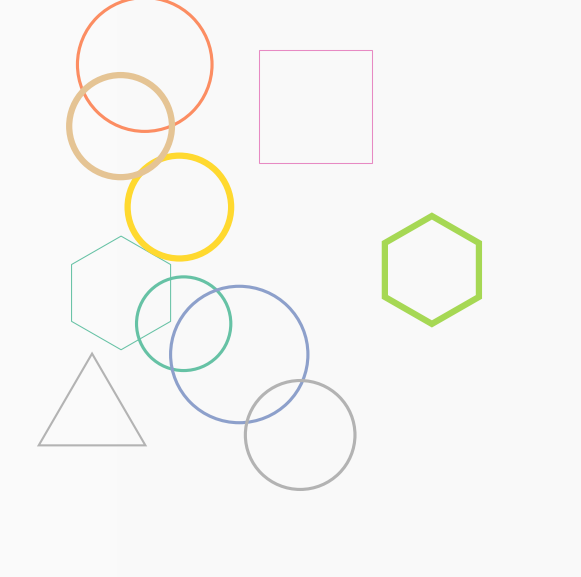[{"shape": "hexagon", "thickness": 0.5, "radius": 0.49, "center": [0.208, 0.492]}, {"shape": "circle", "thickness": 1.5, "radius": 0.41, "center": [0.316, 0.439]}, {"shape": "circle", "thickness": 1.5, "radius": 0.58, "center": [0.249, 0.887]}, {"shape": "circle", "thickness": 1.5, "radius": 0.59, "center": [0.412, 0.385]}, {"shape": "square", "thickness": 0.5, "radius": 0.49, "center": [0.543, 0.815]}, {"shape": "hexagon", "thickness": 3, "radius": 0.47, "center": [0.743, 0.532]}, {"shape": "circle", "thickness": 3, "radius": 0.45, "center": [0.309, 0.641]}, {"shape": "circle", "thickness": 3, "radius": 0.44, "center": [0.207, 0.781]}, {"shape": "circle", "thickness": 1.5, "radius": 0.47, "center": [0.516, 0.246]}, {"shape": "triangle", "thickness": 1, "radius": 0.53, "center": [0.158, 0.281]}]